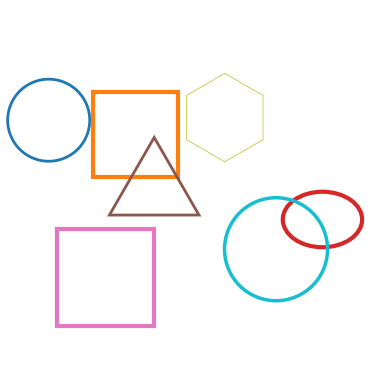[{"shape": "circle", "thickness": 2, "radius": 0.53, "center": [0.126, 0.688]}, {"shape": "square", "thickness": 3, "radius": 0.55, "center": [0.353, 0.65]}, {"shape": "oval", "thickness": 3, "radius": 0.51, "center": [0.838, 0.43]}, {"shape": "triangle", "thickness": 2, "radius": 0.67, "center": [0.4, 0.509]}, {"shape": "square", "thickness": 3, "radius": 0.63, "center": [0.274, 0.28]}, {"shape": "hexagon", "thickness": 0.5, "radius": 0.57, "center": [0.584, 0.695]}, {"shape": "circle", "thickness": 2.5, "radius": 0.67, "center": [0.717, 0.353]}]